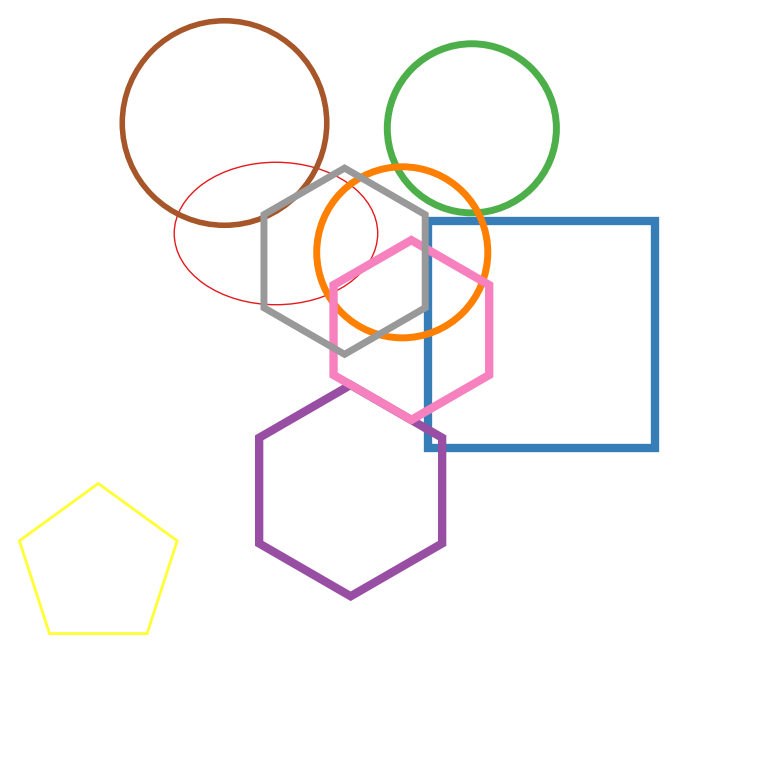[{"shape": "oval", "thickness": 0.5, "radius": 0.66, "center": [0.358, 0.697]}, {"shape": "square", "thickness": 3, "radius": 0.74, "center": [0.703, 0.566]}, {"shape": "circle", "thickness": 2.5, "radius": 0.55, "center": [0.613, 0.833]}, {"shape": "hexagon", "thickness": 3, "radius": 0.69, "center": [0.455, 0.363]}, {"shape": "circle", "thickness": 2.5, "radius": 0.56, "center": [0.522, 0.672]}, {"shape": "pentagon", "thickness": 1, "radius": 0.54, "center": [0.128, 0.264]}, {"shape": "circle", "thickness": 2, "radius": 0.66, "center": [0.292, 0.84]}, {"shape": "hexagon", "thickness": 3, "radius": 0.58, "center": [0.534, 0.571]}, {"shape": "hexagon", "thickness": 2.5, "radius": 0.6, "center": [0.448, 0.661]}]